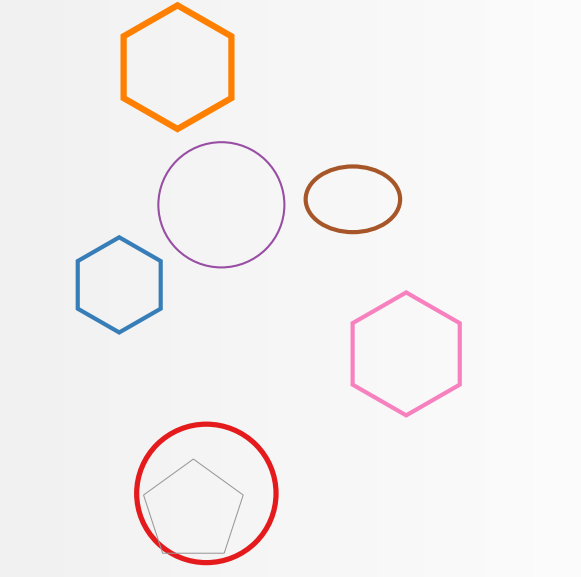[{"shape": "circle", "thickness": 2.5, "radius": 0.6, "center": [0.355, 0.145]}, {"shape": "hexagon", "thickness": 2, "radius": 0.41, "center": [0.205, 0.506]}, {"shape": "circle", "thickness": 1, "radius": 0.54, "center": [0.381, 0.644]}, {"shape": "hexagon", "thickness": 3, "radius": 0.54, "center": [0.305, 0.883]}, {"shape": "oval", "thickness": 2, "radius": 0.41, "center": [0.607, 0.654]}, {"shape": "hexagon", "thickness": 2, "radius": 0.53, "center": [0.699, 0.386]}, {"shape": "pentagon", "thickness": 0.5, "radius": 0.45, "center": [0.333, 0.114]}]